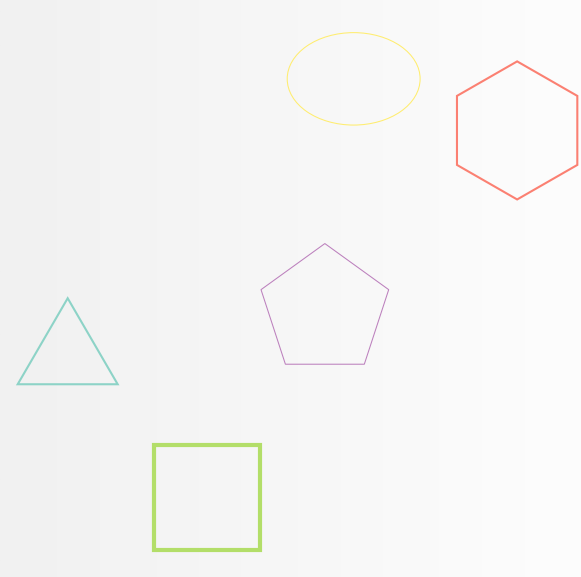[{"shape": "triangle", "thickness": 1, "radius": 0.5, "center": [0.116, 0.383]}, {"shape": "hexagon", "thickness": 1, "radius": 0.6, "center": [0.89, 0.773]}, {"shape": "square", "thickness": 2, "radius": 0.46, "center": [0.356, 0.138]}, {"shape": "pentagon", "thickness": 0.5, "radius": 0.58, "center": [0.559, 0.462]}, {"shape": "oval", "thickness": 0.5, "radius": 0.57, "center": [0.608, 0.863]}]